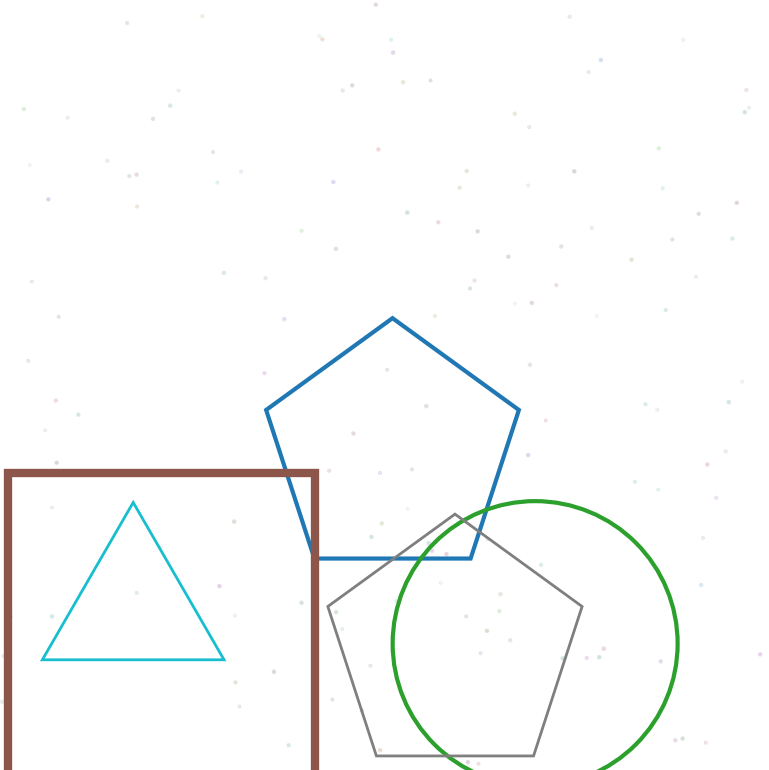[{"shape": "pentagon", "thickness": 1.5, "radius": 0.86, "center": [0.51, 0.414]}, {"shape": "circle", "thickness": 1.5, "radius": 0.93, "center": [0.695, 0.164]}, {"shape": "square", "thickness": 3, "radius": 1.0, "center": [0.209, 0.186]}, {"shape": "pentagon", "thickness": 1, "radius": 0.87, "center": [0.591, 0.159]}, {"shape": "triangle", "thickness": 1, "radius": 0.68, "center": [0.173, 0.211]}]